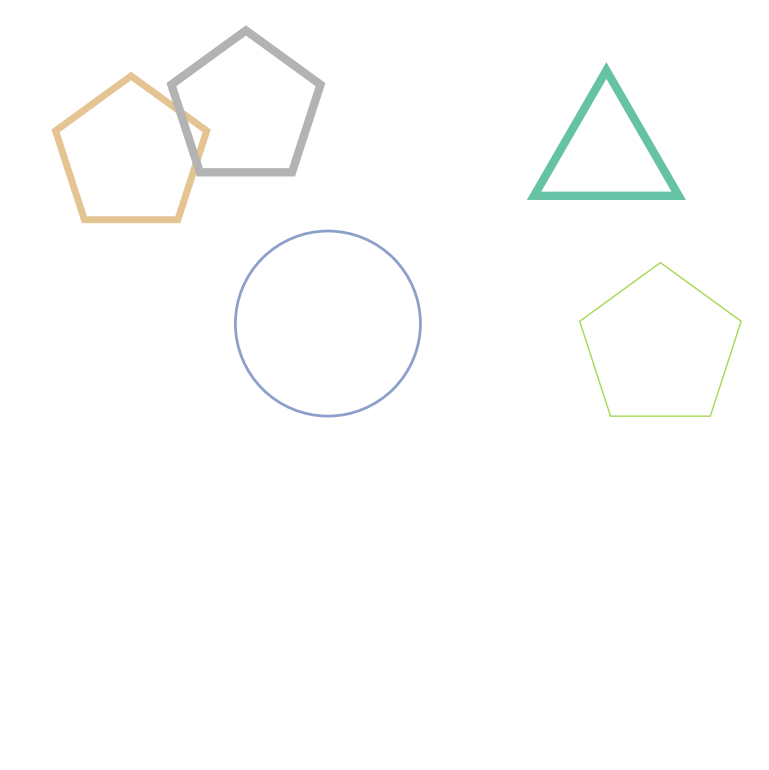[{"shape": "triangle", "thickness": 3, "radius": 0.54, "center": [0.788, 0.8]}, {"shape": "circle", "thickness": 1, "radius": 0.6, "center": [0.426, 0.58]}, {"shape": "pentagon", "thickness": 0.5, "radius": 0.55, "center": [0.858, 0.549]}, {"shape": "pentagon", "thickness": 2.5, "radius": 0.52, "center": [0.17, 0.798]}, {"shape": "pentagon", "thickness": 3, "radius": 0.51, "center": [0.319, 0.859]}]